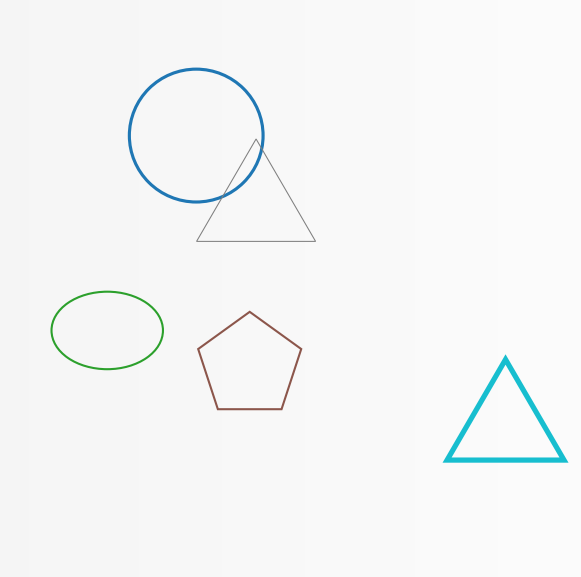[{"shape": "circle", "thickness": 1.5, "radius": 0.58, "center": [0.338, 0.764]}, {"shape": "oval", "thickness": 1, "radius": 0.48, "center": [0.184, 0.427]}, {"shape": "pentagon", "thickness": 1, "radius": 0.47, "center": [0.43, 0.366]}, {"shape": "triangle", "thickness": 0.5, "radius": 0.59, "center": [0.441, 0.64]}, {"shape": "triangle", "thickness": 2.5, "radius": 0.58, "center": [0.87, 0.261]}]